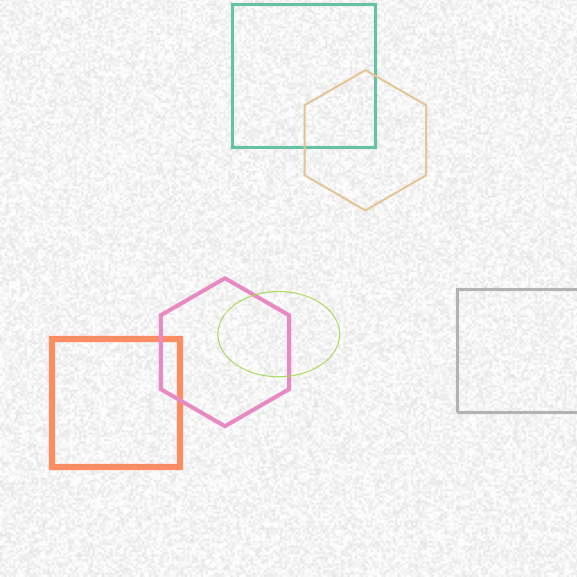[{"shape": "square", "thickness": 1.5, "radius": 0.62, "center": [0.525, 0.869]}, {"shape": "square", "thickness": 3, "radius": 0.55, "center": [0.201, 0.301]}, {"shape": "hexagon", "thickness": 2, "radius": 0.64, "center": [0.39, 0.389]}, {"shape": "oval", "thickness": 0.5, "radius": 0.53, "center": [0.483, 0.421]}, {"shape": "hexagon", "thickness": 1, "radius": 0.61, "center": [0.633, 0.756]}, {"shape": "square", "thickness": 1.5, "radius": 0.53, "center": [0.897, 0.392]}]